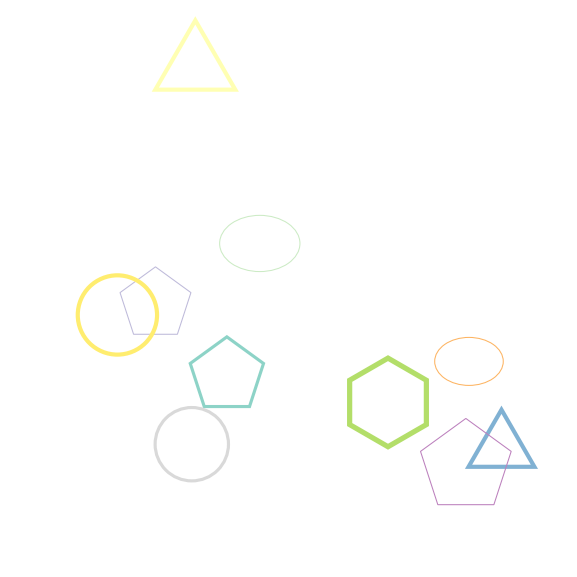[{"shape": "pentagon", "thickness": 1.5, "radius": 0.33, "center": [0.393, 0.349]}, {"shape": "triangle", "thickness": 2, "radius": 0.4, "center": [0.338, 0.884]}, {"shape": "pentagon", "thickness": 0.5, "radius": 0.32, "center": [0.269, 0.473]}, {"shape": "triangle", "thickness": 2, "radius": 0.33, "center": [0.868, 0.224]}, {"shape": "oval", "thickness": 0.5, "radius": 0.3, "center": [0.812, 0.373]}, {"shape": "hexagon", "thickness": 2.5, "radius": 0.38, "center": [0.672, 0.302]}, {"shape": "circle", "thickness": 1.5, "radius": 0.32, "center": [0.332, 0.23]}, {"shape": "pentagon", "thickness": 0.5, "radius": 0.41, "center": [0.807, 0.192]}, {"shape": "oval", "thickness": 0.5, "radius": 0.35, "center": [0.45, 0.578]}, {"shape": "circle", "thickness": 2, "radius": 0.34, "center": [0.203, 0.454]}]